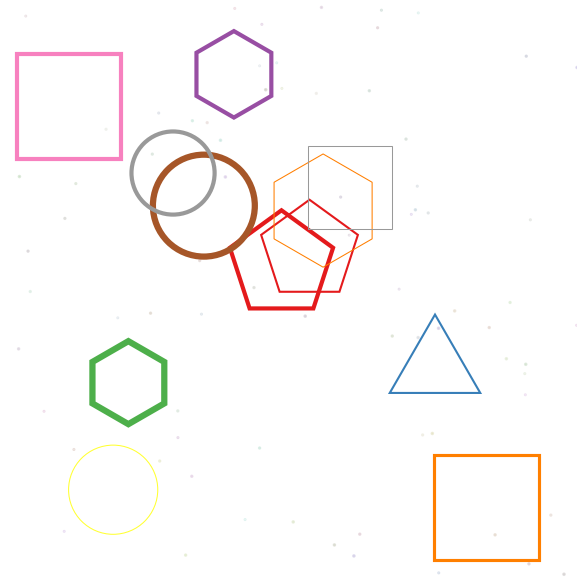[{"shape": "pentagon", "thickness": 1, "radius": 0.44, "center": [0.536, 0.565]}, {"shape": "pentagon", "thickness": 2, "radius": 0.47, "center": [0.487, 0.541]}, {"shape": "triangle", "thickness": 1, "radius": 0.45, "center": [0.753, 0.364]}, {"shape": "hexagon", "thickness": 3, "radius": 0.36, "center": [0.222, 0.337]}, {"shape": "hexagon", "thickness": 2, "radius": 0.37, "center": [0.405, 0.87]}, {"shape": "hexagon", "thickness": 0.5, "radius": 0.49, "center": [0.559, 0.635]}, {"shape": "square", "thickness": 1.5, "radius": 0.45, "center": [0.843, 0.12]}, {"shape": "circle", "thickness": 0.5, "radius": 0.39, "center": [0.196, 0.151]}, {"shape": "circle", "thickness": 3, "radius": 0.44, "center": [0.353, 0.643]}, {"shape": "square", "thickness": 2, "radius": 0.45, "center": [0.119, 0.815]}, {"shape": "circle", "thickness": 2, "radius": 0.36, "center": [0.3, 0.7]}, {"shape": "square", "thickness": 0.5, "radius": 0.36, "center": [0.606, 0.675]}]